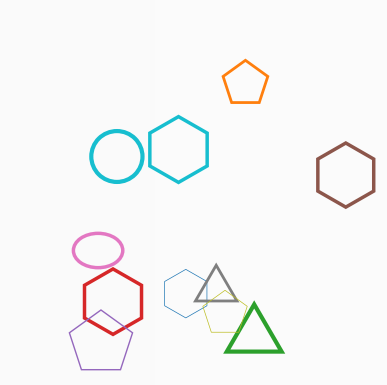[{"shape": "hexagon", "thickness": 0.5, "radius": 0.32, "center": [0.479, 0.237]}, {"shape": "pentagon", "thickness": 2, "radius": 0.3, "center": [0.633, 0.783]}, {"shape": "triangle", "thickness": 3, "radius": 0.41, "center": [0.656, 0.128]}, {"shape": "hexagon", "thickness": 2.5, "radius": 0.42, "center": [0.292, 0.216]}, {"shape": "pentagon", "thickness": 1, "radius": 0.43, "center": [0.261, 0.109]}, {"shape": "hexagon", "thickness": 2.5, "radius": 0.42, "center": [0.892, 0.545]}, {"shape": "oval", "thickness": 2.5, "radius": 0.32, "center": [0.253, 0.349]}, {"shape": "triangle", "thickness": 2, "radius": 0.31, "center": [0.558, 0.249]}, {"shape": "pentagon", "thickness": 0.5, "radius": 0.3, "center": [0.581, 0.186]}, {"shape": "circle", "thickness": 3, "radius": 0.33, "center": [0.302, 0.593]}, {"shape": "hexagon", "thickness": 2.5, "radius": 0.43, "center": [0.461, 0.612]}]